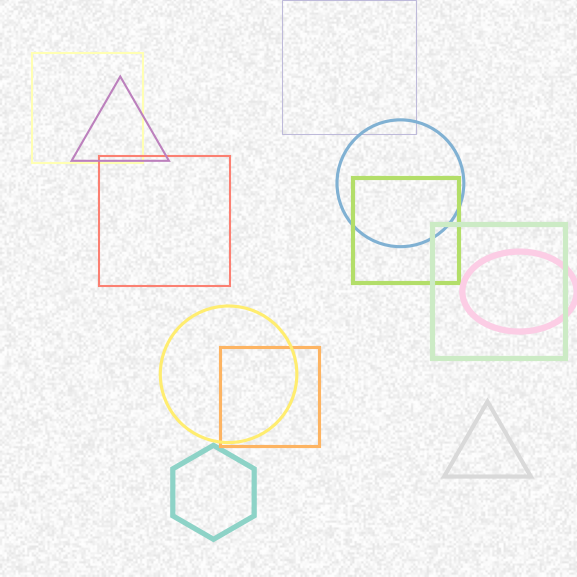[{"shape": "hexagon", "thickness": 2.5, "radius": 0.41, "center": [0.37, 0.147]}, {"shape": "square", "thickness": 1, "radius": 0.48, "center": [0.152, 0.812]}, {"shape": "square", "thickness": 0.5, "radius": 0.58, "center": [0.604, 0.884]}, {"shape": "square", "thickness": 1, "radius": 0.56, "center": [0.285, 0.617]}, {"shape": "circle", "thickness": 1.5, "radius": 0.55, "center": [0.693, 0.682]}, {"shape": "square", "thickness": 1.5, "radius": 0.43, "center": [0.467, 0.312]}, {"shape": "square", "thickness": 2, "radius": 0.46, "center": [0.703, 0.6]}, {"shape": "oval", "thickness": 3, "radius": 0.49, "center": [0.899, 0.494]}, {"shape": "triangle", "thickness": 2, "radius": 0.43, "center": [0.844, 0.217]}, {"shape": "triangle", "thickness": 1, "radius": 0.49, "center": [0.208, 0.769]}, {"shape": "square", "thickness": 2.5, "radius": 0.58, "center": [0.863, 0.495]}, {"shape": "circle", "thickness": 1.5, "radius": 0.59, "center": [0.396, 0.351]}]